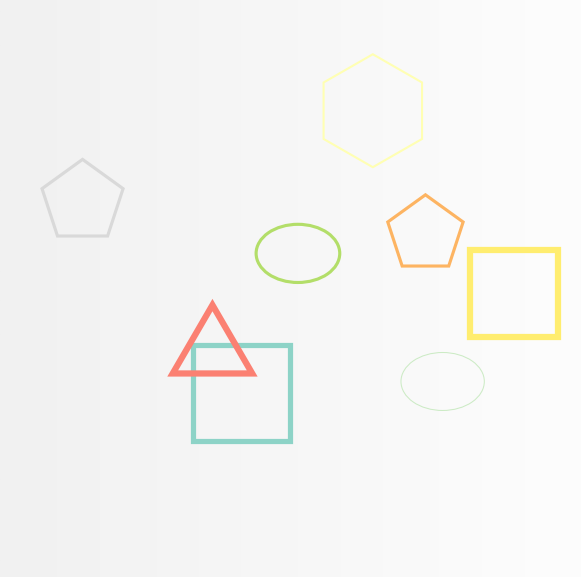[{"shape": "square", "thickness": 2.5, "radius": 0.41, "center": [0.415, 0.319]}, {"shape": "hexagon", "thickness": 1, "radius": 0.49, "center": [0.641, 0.807]}, {"shape": "triangle", "thickness": 3, "radius": 0.39, "center": [0.366, 0.392]}, {"shape": "pentagon", "thickness": 1.5, "radius": 0.34, "center": [0.732, 0.594]}, {"shape": "oval", "thickness": 1.5, "radius": 0.36, "center": [0.513, 0.56]}, {"shape": "pentagon", "thickness": 1.5, "radius": 0.37, "center": [0.142, 0.65]}, {"shape": "oval", "thickness": 0.5, "radius": 0.36, "center": [0.762, 0.339]}, {"shape": "square", "thickness": 3, "radius": 0.38, "center": [0.885, 0.491]}]